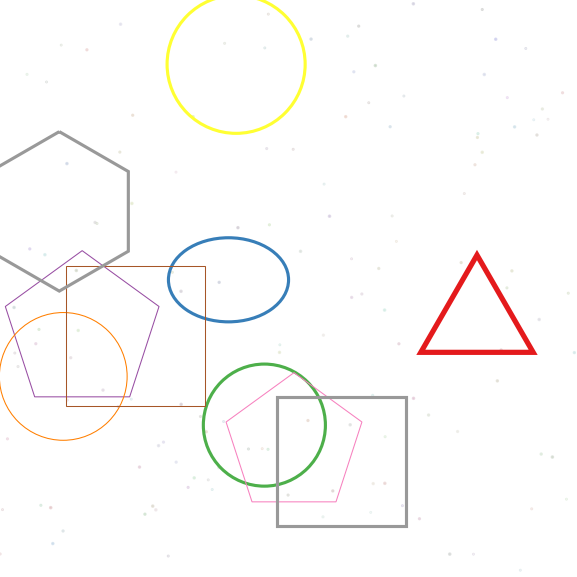[{"shape": "triangle", "thickness": 2.5, "radius": 0.56, "center": [0.826, 0.445]}, {"shape": "oval", "thickness": 1.5, "radius": 0.52, "center": [0.396, 0.515]}, {"shape": "circle", "thickness": 1.5, "radius": 0.53, "center": [0.458, 0.263]}, {"shape": "pentagon", "thickness": 0.5, "radius": 0.7, "center": [0.142, 0.425]}, {"shape": "circle", "thickness": 0.5, "radius": 0.55, "center": [0.11, 0.347]}, {"shape": "circle", "thickness": 1.5, "radius": 0.6, "center": [0.409, 0.888]}, {"shape": "square", "thickness": 0.5, "radius": 0.6, "center": [0.235, 0.418]}, {"shape": "pentagon", "thickness": 0.5, "radius": 0.62, "center": [0.509, 0.23]}, {"shape": "hexagon", "thickness": 1.5, "radius": 0.69, "center": [0.103, 0.633]}, {"shape": "square", "thickness": 1.5, "radius": 0.56, "center": [0.591, 0.2]}]